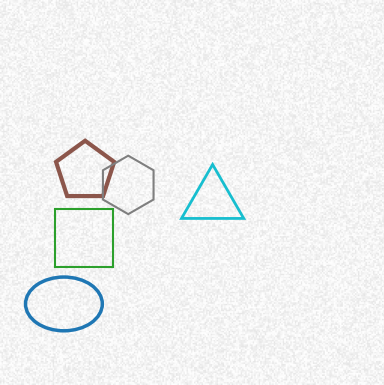[{"shape": "oval", "thickness": 2.5, "radius": 0.5, "center": [0.166, 0.211]}, {"shape": "square", "thickness": 1.5, "radius": 0.38, "center": [0.218, 0.381]}, {"shape": "pentagon", "thickness": 3, "radius": 0.4, "center": [0.221, 0.555]}, {"shape": "hexagon", "thickness": 1.5, "radius": 0.38, "center": [0.333, 0.52]}, {"shape": "triangle", "thickness": 2, "radius": 0.47, "center": [0.552, 0.479]}]